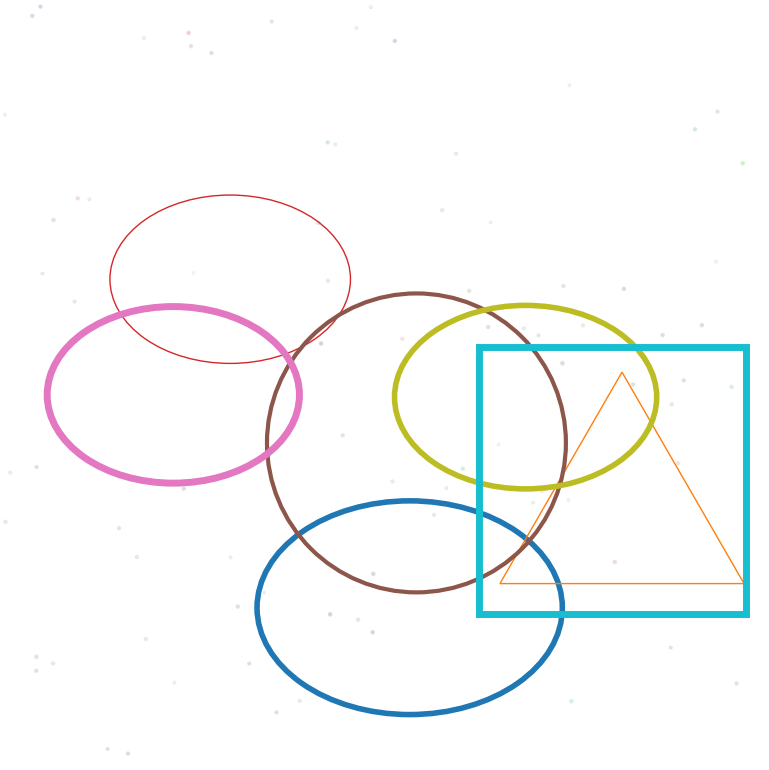[{"shape": "oval", "thickness": 2, "radius": 0.99, "center": [0.532, 0.211]}, {"shape": "triangle", "thickness": 0.5, "radius": 0.92, "center": [0.808, 0.334]}, {"shape": "oval", "thickness": 0.5, "radius": 0.78, "center": [0.299, 0.637]}, {"shape": "circle", "thickness": 1.5, "radius": 0.97, "center": [0.541, 0.425]}, {"shape": "oval", "thickness": 2.5, "radius": 0.82, "center": [0.225, 0.487]}, {"shape": "oval", "thickness": 2, "radius": 0.85, "center": [0.683, 0.484]}, {"shape": "square", "thickness": 2.5, "radius": 0.87, "center": [0.796, 0.375]}]